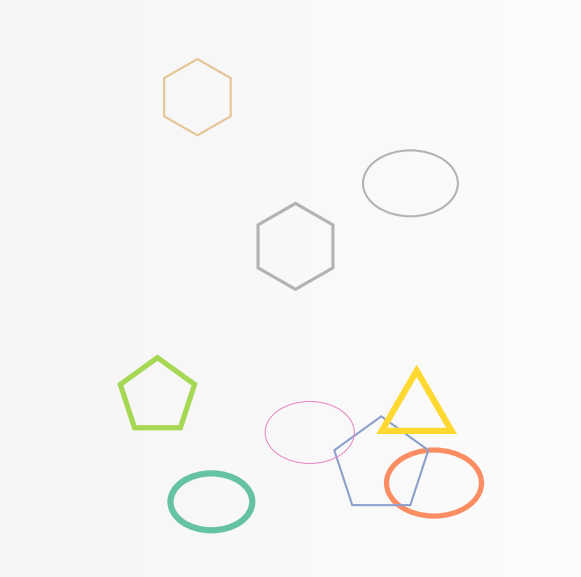[{"shape": "oval", "thickness": 3, "radius": 0.35, "center": [0.364, 0.13]}, {"shape": "oval", "thickness": 2.5, "radius": 0.41, "center": [0.747, 0.163]}, {"shape": "pentagon", "thickness": 1, "radius": 0.43, "center": [0.656, 0.193]}, {"shape": "oval", "thickness": 0.5, "radius": 0.38, "center": [0.533, 0.25]}, {"shape": "pentagon", "thickness": 2.5, "radius": 0.34, "center": [0.271, 0.313]}, {"shape": "triangle", "thickness": 3, "radius": 0.35, "center": [0.717, 0.288]}, {"shape": "hexagon", "thickness": 1, "radius": 0.33, "center": [0.34, 0.831]}, {"shape": "hexagon", "thickness": 1.5, "radius": 0.37, "center": [0.508, 0.573]}, {"shape": "oval", "thickness": 1, "radius": 0.41, "center": [0.706, 0.682]}]